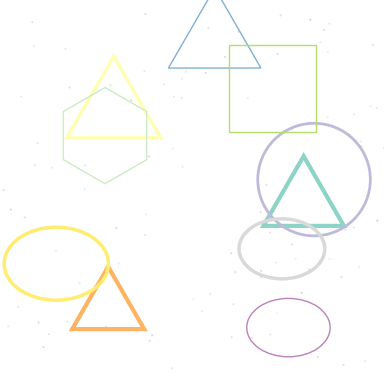[{"shape": "triangle", "thickness": 3, "radius": 0.6, "center": [0.789, 0.474]}, {"shape": "triangle", "thickness": 2.5, "radius": 0.71, "center": [0.295, 0.713]}, {"shape": "circle", "thickness": 2, "radius": 0.73, "center": [0.816, 0.534]}, {"shape": "triangle", "thickness": 1, "radius": 0.69, "center": [0.558, 0.893]}, {"shape": "triangle", "thickness": 3, "radius": 0.54, "center": [0.281, 0.199]}, {"shape": "square", "thickness": 1, "radius": 0.56, "center": [0.707, 0.769]}, {"shape": "oval", "thickness": 2.5, "radius": 0.56, "center": [0.732, 0.354]}, {"shape": "oval", "thickness": 1, "radius": 0.54, "center": [0.749, 0.149]}, {"shape": "hexagon", "thickness": 1, "radius": 0.62, "center": [0.273, 0.648]}, {"shape": "oval", "thickness": 2.5, "radius": 0.68, "center": [0.146, 0.315]}]